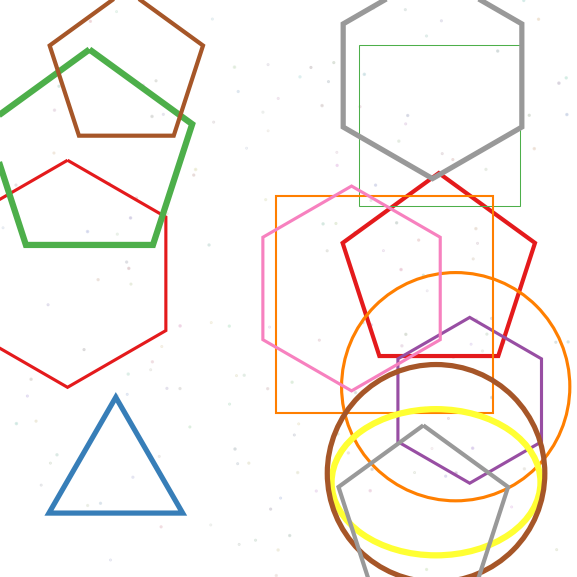[{"shape": "pentagon", "thickness": 2, "radius": 0.88, "center": [0.76, 0.524]}, {"shape": "hexagon", "thickness": 1.5, "radius": 0.98, "center": [0.117, 0.525]}, {"shape": "triangle", "thickness": 2.5, "radius": 0.67, "center": [0.201, 0.178]}, {"shape": "square", "thickness": 0.5, "radius": 0.7, "center": [0.761, 0.782]}, {"shape": "pentagon", "thickness": 3, "radius": 0.94, "center": [0.155, 0.726]}, {"shape": "hexagon", "thickness": 1.5, "radius": 0.72, "center": [0.813, 0.306]}, {"shape": "square", "thickness": 1, "radius": 0.94, "center": [0.666, 0.472]}, {"shape": "circle", "thickness": 1.5, "radius": 0.99, "center": [0.789, 0.33]}, {"shape": "oval", "thickness": 3, "radius": 0.9, "center": [0.755, 0.164]}, {"shape": "pentagon", "thickness": 2, "radius": 0.7, "center": [0.219, 0.877]}, {"shape": "circle", "thickness": 2.5, "radius": 0.94, "center": [0.755, 0.18]}, {"shape": "hexagon", "thickness": 1.5, "radius": 0.89, "center": [0.609, 0.5]}, {"shape": "hexagon", "thickness": 2.5, "radius": 0.89, "center": [0.749, 0.868]}, {"shape": "pentagon", "thickness": 2, "radius": 0.77, "center": [0.733, 0.108]}]